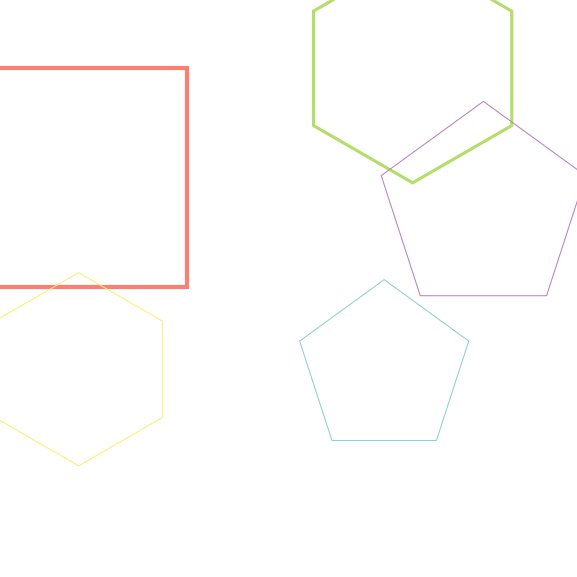[{"shape": "pentagon", "thickness": 0.5, "radius": 0.77, "center": [0.665, 0.361]}, {"shape": "square", "thickness": 2, "radius": 0.95, "center": [0.135, 0.692]}, {"shape": "hexagon", "thickness": 1.5, "radius": 0.99, "center": [0.715, 0.881]}, {"shape": "pentagon", "thickness": 0.5, "radius": 0.93, "center": [0.837, 0.638]}, {"shape": "hexagon", "thickness": 0.5, "radius": 0.84, "center": [0.136, 0.36]}]